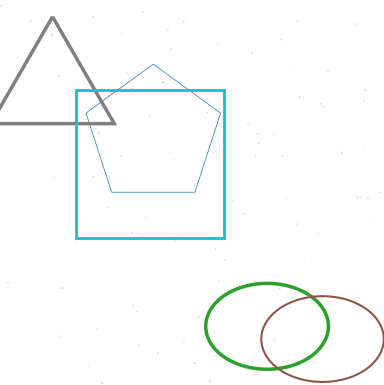[{"shape": "pentagon", "thickness": 0.5, "radius": 0.92, "center": [0.398, 0.649]}, {"shape": "oval", "thickness": 2.5, "radius": 0.8, "center": [0.694, 0.152]}, {"shape": "oval", "thickness": 1.5, "radius": 0.8, "center": [0.838, 0.119]}, {"shape": "triangle", "thickness": 2.5, "radius": 0.93, "center": [0.136, 0.771]}, {"shape": "square", "thickness": 2, "radius": 0.96, "center": [0.389, 0.575]}]